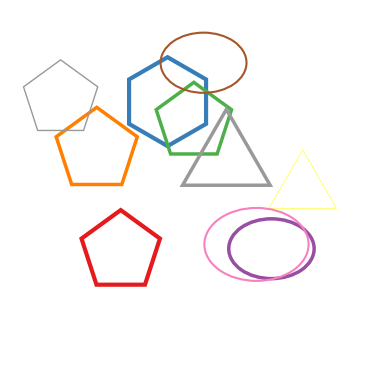[{"shape": "pentagon", "thickness": 3, "radius": 0.54, "center": [0.314, 0.347]}, {"shape": "hexagon", "thickness": 3, "radius": 0.58, "center": [0.435, 0.736]}, {"shape": "pentagon", "thickness": 2.5, "radius": 0.51, "center": [0.504, 0.683]}, {"shape": "oval", "thickness": 2.5, "radius": 0.55, "center": [0.705, 0.354]}, {"shape": "pentagon", "thickness": 2.5, "radius": 0.55, "center": [0.251, 0.61]}, {"shape": "triangle", "thickness": 0.5, "radius": 0.51, "center": [0.786, 0.51]}, {"shape": "oval", "thickness": 1.5, "radius": 0.56, "center": [0.529, 0.837]}, {"shape": "oval", "thickness": 1.5, "radius": 0.68, "center": [0.666, 0.365]}, {"shape": "triangle", "thickness": 2.5, "radius": 0.66, "center": [0.588, 0.585]}, {"shape": "pentagon", "thickness": 1, "radius": 0.51, "center": [0.157, 0.743]}]